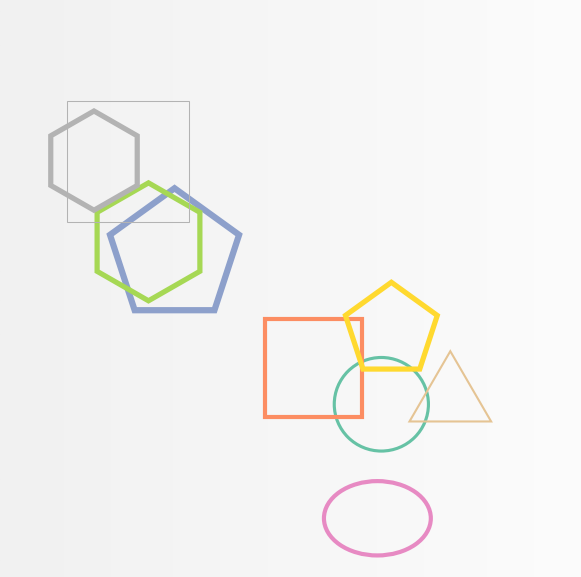[{"shape": "circle", "thickness": 1.5, "radius": 0.41, "center": [0.656, 0.299]}, {"shape": "square", "thickness": 2, "radius": 0.42, "center": [0.539, 0.362]}, {"shape": "pentagon", "thickness": 3, "radius": 0.58, "center": [0.3, 0.556]}, {"shape": "oval", "thickness": 2, "radius": 0.46, "center": [0.649, 0.102]}, {"shape": "hexagon", "thickness": 2.5, "radius": 0.51, "center": [0.255, 0.58]}, {"shape": "pentagon", "thickness": 2.5, "radius": 0.42, "center": [0.673, 0.427]}, {"shape": "triangle", "thickness": 1, "radius": 0.41, "center": [0.775, 0.31]}, {"shape": "hexagon", "thickness": 2.5, "radius": 0.43, "center": [0.162, 0.721]}, {"shape": "square", "thickness": 0.5, "radius": 0.52, "center": [0.22, 0.719]}]